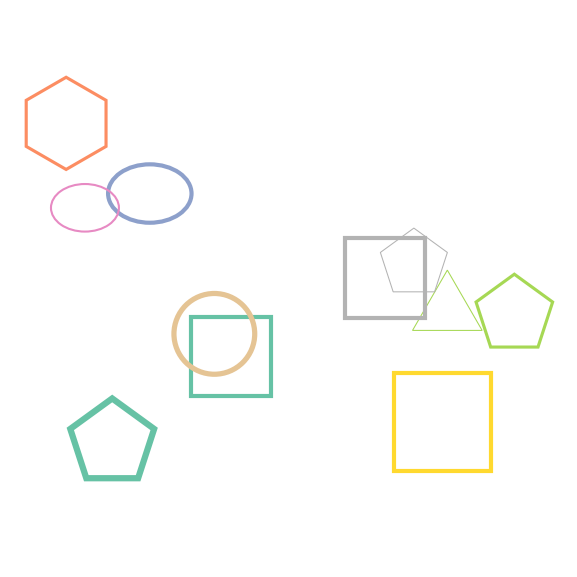[{"shape": "square", "thickness": 2, "radius": 0.34, "center": [0.4, 0.382]}, {"shape": "pentagon", "thickness": 3, "radius": 0.38, "center": [0.194, 0.233]}, {"shape": "hexagon", "thickness": 1.5, "radius": 0.4, "center": [0.115, 0.786]}, {"shape": "oval", "thickness": 2, "radius": 0.36, "center": [0.259, 0.664]}, {"shape": "oval", "thickness": 1, "radius": 0.29, "center": [0.147, 0.639]}, {"shape": "triangle", "thickness": 0.5, "radius": 0.35, "center": [0.775, 0.462]}, {"shape": "pentagon", "thickness": 1.5, "radius": 0.35, "center": [0.891, 0.455]}, {"shape": "square", "thickness": 2, "radius": 0.42, "center": [0.766, 0.268]}, {"shape": "circle", "thickness": 2.5, "radius": 0.35, "center": [0.371, 0.421]}, {"shape": "square", "thickness": 2, "radius": 0.34, "center": [0.667, 0.518]}, {"shape": "pentagon", "thickness": 0.5, "radius": 0.31, "center": [0.717, 0.543]}]